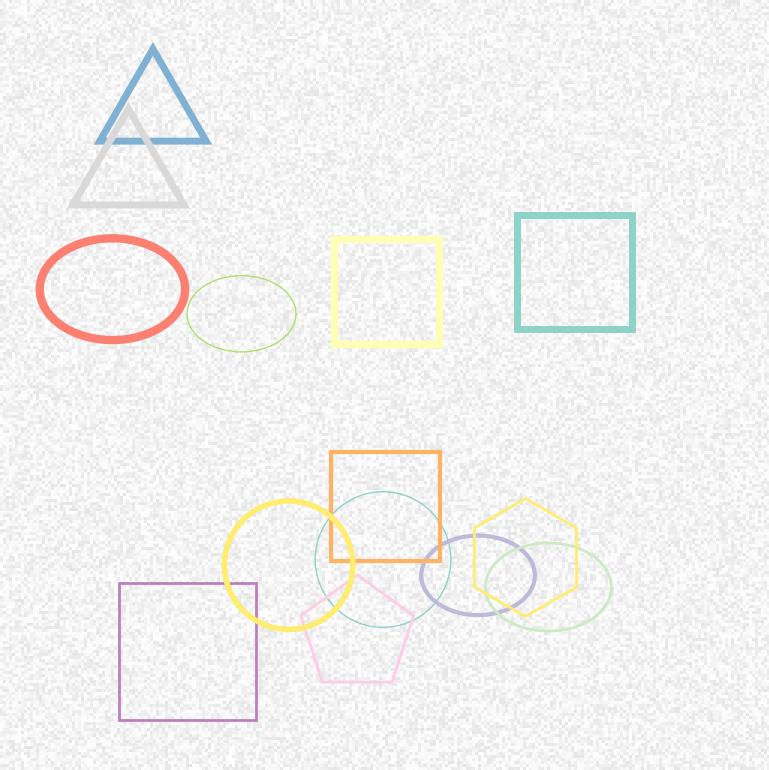[{"shape": "square", "thickness": 2.5, "radius": 0.37, "center": [0.746, 0.647]}, {"shape": "circle", "thickness": 0.5, "radius": 0.44, "center": [0.497, 0.273]}, {"shape": "square", "thickness": 2.5, "radius": 0.34, "center": [0.502, 0.621]}, {"shape": "oval", "thickness": 1.5, "radius": 0.37, "center": [0.621, 0.253]}, {"shape": "oval", "thickness": 3, "radius": 0.47, "center": [0.146, 0.624]}, {"shape": "triangle", "thickness": 2.5, "radius": 0.4, "center": [0.199, 0.857]}, {"shape": "square", "thickness": 1.5, "radius": 0.36, "center": [0.5, 0.342]}, {"shape": "oval", "thickness": 0.5, "radius": 0.35, "center": [0.314, 0.592]}, {"shape": "pentagon", "thickness": 1, "radius": 0.38, "center": [0.464, 0.176]}, {"shape": "triangle", "thickness": 2.5, "radius": 0.42, "center": [0.167, 0.775]}, {"shape": "square", "thickness": 1, "radius": 0.45, "center": [0.244, 0.154]}, {"shape": "oval", "thickness": 1, "radius": 0.41, "center": [0.712, 0.238]}, {"shape": "hexagon", "thickness": 1, "radius": 0.38, "center": [0.682, 0.276]}, {"shape": "circle", "thickness": 2, "radius": 0.42, "center": [0.375, 0.266]}]